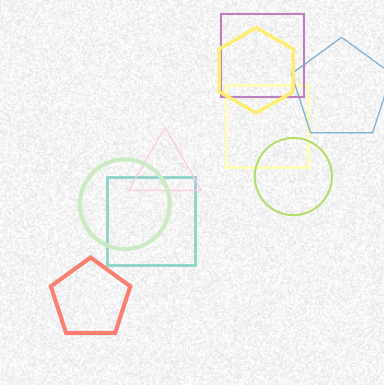[{"shape": "square", "thickness": 2, "radius": 0.57, "center": [0.392, 0.425]}, {"shape": "square", "thickness": 2, "radius": 0.54, "center": [0.693, 0.673]}, {"shape": "pentagon", "thickness": 3, "radius": 0.54, "center": [0.235, 0.223]}, {"shape": "pentagon", "thickness": 1, "radius": 0.68, "center": [0.887, 0.766]}, {"shape": "circle", "thickness": 1.5, "radius": 0.5, "center": [0.762, 0.541]}, {"shape": "triangle", "thickness": 1, "radius": 0.55, "center": [0.428, 0.56]}, {"shape": "square", "thickness": 1.5, "radius": 0.54, "center": [0.681, 0.855]}, {"shape": "circle", "thickness": 3, "radius": 0.58, "center": [0.324, 0.47]}, {"shape": "hexagon", "thickness": 2.5, "radius": 0.55, "center": [0.666, 0.817]}]